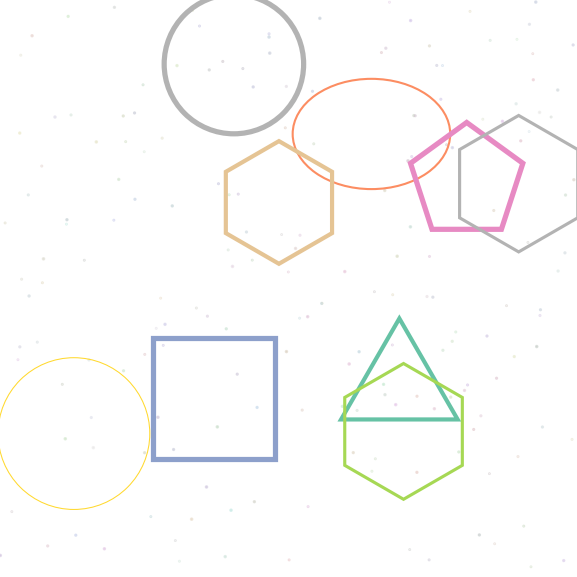[{"shape": "triangle", "thickness": 2, "radius": 0.58, "center": [0.692, 0.331]}, {"shape": "oval", "thickness": 1, "radius": 0.68, "center": [0.643, 0.767]}, {"shape": "square", "thickness": 2.5, "radius": 0.52, "center": [0.37, 0.309]}, {"shape": "pentagon", "thickness": 2.5, "radius": 0.51, "center": [0.808, 0.685]}, {"shape": "hexagon", "thickness": 1.5, "radius": 0.59, "center": [0.699, 0.252]}, {"shape": "circle", "thickness": 0.5, "radius": 0.66, "center": [0.128, 0.248]}, {"shape": "hexagon", "thickness": 2, "radius": 0.53, "center": [0.483, 0.649]}, {"shape": "hexagon", "thickness": 1.5, "radius": 0.59, "center": [0.898, 0.681]}, {"shape": "circle", "thickness": 2.5, "radius": 0.6, "center": [0.405, 0.888]}]